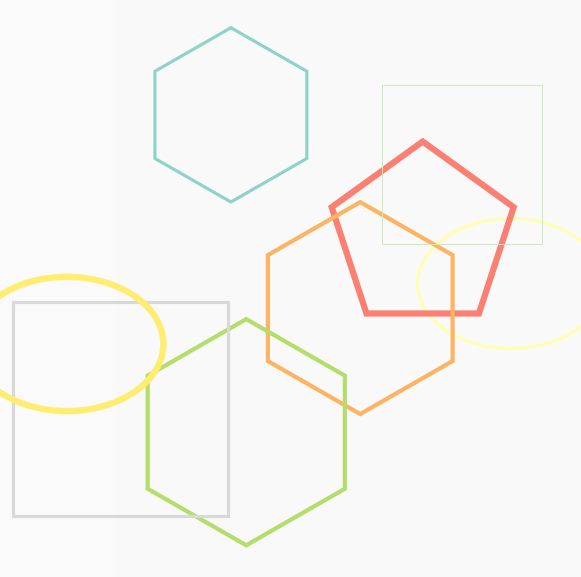[{"shape": "hexagon", "thickness": 1.5, "radius": 0.75, "center": [0.397, 0.8]}, {"shape": "oval", "thickness": 1.5, "radius": 0.8, "center": [0.879, 0.508]}, {"shape": "pentagon", "thickness": 3, "radius": 0.82, "center": [0.727, 0.589]}, {"shape": "hexagon", "thickness": 2, "radius": 0.92, "center": [0.62, 0.466]}, {"shape": "hexagon", "thickness": 2, "radius": 0.98, "center": [0.424, 0.251]}, {"shape": "square", "thickness": 1.5, "radius": 0.93, "center": [0.207, 0.291]}, {"shape": "square", "thickness": 0.5, "radius": 0.69, "center": [0.795, 0.715]}, {"shape": "oval", "thickness": 3, "radius": 0.83, "center": [0.115, 0.404]}]